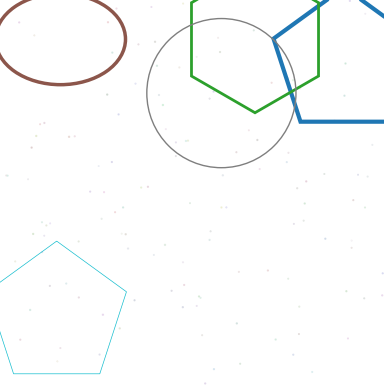[{"shape": "pentagon", "thickness": 3, "radius": 0.96, "center": [0.894, 0.84]}, {"shape": "hexagon", "thickness": 2, "radius": 0.95, "center": [0.662, 0.898]}, {"shape": "oval", "thickness": 2.5, "radius": 0.84, "center": [0.157, 0.898]}, {"shape": "circle", "thickness": 1, "radius": 0.97, "center": [0.575, 0.758]}, {"shape": "pentagon", "thickness": 0.5, "radius": 0.95, "center": [0.147, 0.183]}]